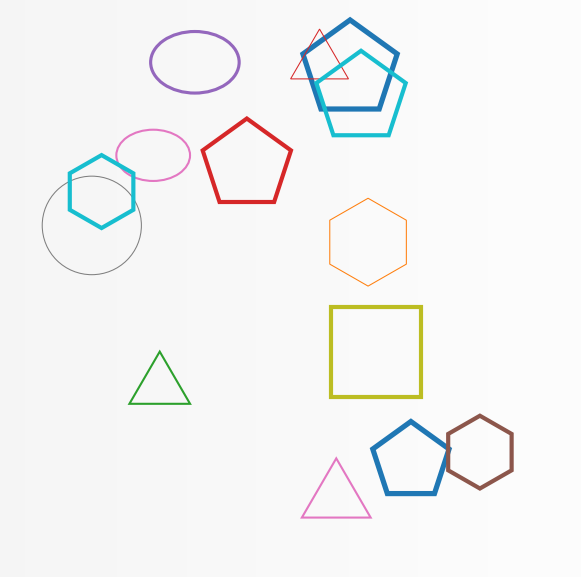[{"shape": "pentagon", "thickness": 2.5, "radius": 0.34, "center": [0.707, 0.2]}, {"shape": "pentagon", "thickness": 2.5, "radius": 0.43, "center": [0.602, 0.879]}, {"shape": "hexagon", "thickness": 0.5, "radius": 0.38, "center": [0.633, 0.58]}, {"shape": "triangle", "thickness": 1, "radius": 0.3, "center": [0.275, 0.33]}, {"shape": "pentagon", "thickness": 2, "radius": 0.4, "center": [0.425, 0.714]}, {"shape": "triangle", "thickness": 0.5, "radius": 0.29, "center": [0.55, 0.891]}, {"shape": "oval", "thickness": 1.5, "radius": 0.38, "center": [0.335, 0.891]}, {"shape": "hexagon", "thickness": 2, "radius": 0.31, "center": [0.826, 0.216]}, {"shape": "oval", "thickness": 1, "radius": 0.32, "center": [0.264, 0.73]}, {"shape": "triangle", "thickness": 1, "radius": 0.34, "center": [0.579, 0.137]}, {"shape": "circle", "thickness": 0.5, "radius": 0.43, "center": [0.158, 0.609]}, {"shape": "square", "thickness": 2, "radius": 0.39, "center": [0.647, 0.389]}, {"shape": "pentagon", "thickness": 2, "radius": 0.4, "center": [0.621, 0.83]}, {"shape": "hexagon", "thickness": 2, "radius": 0.32, "center": [0.175, 0.667]}]